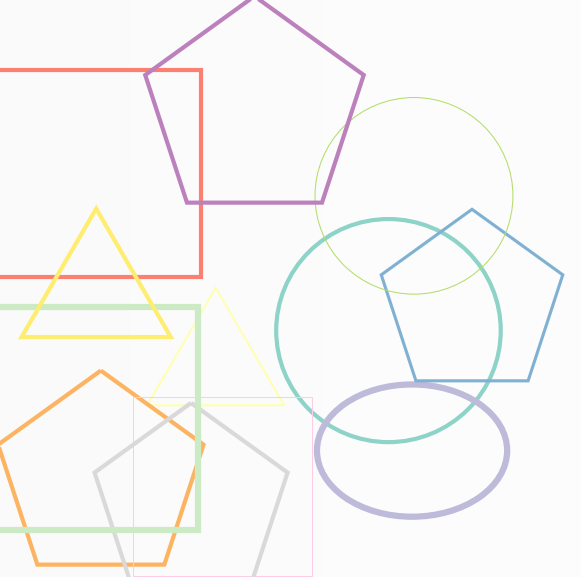[{"shape": "circle", "thickness": 2, "radius": 0.97, "center": [0.668, 0.427]}, {"shape": "triangle", "thickness": 1, "radius": 0.68, "center": [0.371, 0.365]}, {"shape": "oval", "thickness": 3, "radius": 0.82, "center": [0.709, 0.219]}, {"shape": "square", "thickness": 2, "radius": 0.9, "center": [0.167, 0.699]}, {"shape": "pentagon", "thickness": 1.5, "radius": 0.82, "center": [0.812, 0.473]}, {"shape": "pentagon", "thickness": 2, "radius": 0.93, "center": [0.173, 0.172]}, {"shape": "circle", "thickness": 0.5, "radius": 0.85, "center": [0.712, 0.66]}, {"shape": "square", "thickness": 0.5, "radius": 0.77, "center": [0.382, 0.157]}, {"shape": "pentagon", "thickness": 2, "radius": 0.87, "center": [0.329, 0.127]}, {"shape": "pentagon", "thickness": 2, "radius": 0.99, "center": [0.438, 0.808]}, {"shape": "square", "thickness": 3, "radius": 0.97, "center": [0.148, 0.274]}, {"shape": "triangle", "thickness": 2, "radius": 0.74, "center": [0.165, 0.49]}]